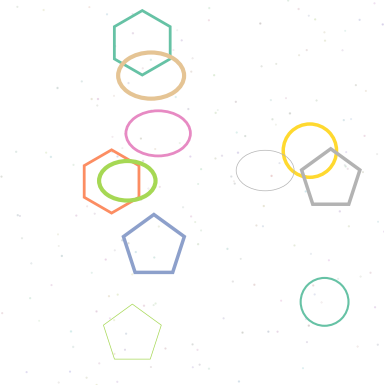[{"shape": "hexagon", "thickness": 2, "radius": 0.42, "center": [0.37, 0.889]}, {"shape": "circle", "thickness": 1.5, "radius": 0.31, "center": [0.843, 0.216]}, {"shape": "hexagon", "thickness": 2, "radius": 0.41, "center": [0.29, 0.529]}, {"shape": "pentagon", "thickness": 2.5, "radius": 0.42, "center": [0.4, 0.36]}, {"shape": "oval", "thickness": 2, "radius": 0.42, "center": [0.411, 0.654]}, {"shape": "pentagon", "thickness": 0.5, "radius": 0.39, "center": [0.344, 0.131]}, {"shape": "oval", "thickness": 3, "radius": 0.37, "center": [0.331, 0.53]}, {"shape": "circle", "thickness": 2.5, "radius": 0.35, "center": [0.805, 0.609]}, {"shape": "oval", "thickness": 3, "radius": 0.43, "center": [0.393, 0.804]}, {"shape": "pentagon", "thickness": 2.5, "radius": 0.4, "center": [0.859, 0.534]}, {"shape": "oval", "thickness": 0.5, "radius": 0.38, "center": [0.689, 0.557]}]